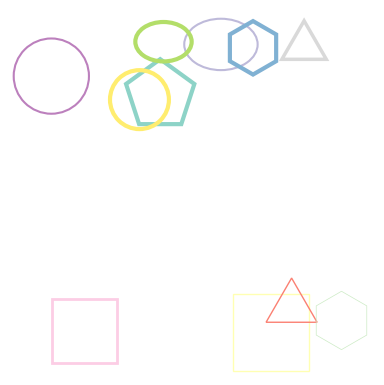[{"shape": "pentagon", "thickness": 3, "radius": 0.47, "center": [0.416, 0.753]}, {"shape": "square", "thickness": 1, "radius": 0.5, "center": [0.704, 0.137]}, {"shape": "oval", "thickness": 1.5, "radius": 0.48, "center": [0.574, 0.885]}, {"shape": "triangle", "thickness": 1, "radius": 0.38, "center": [0.757, 0.201]}, {"shape": "hexagon", "thickness": 3, "radius": 0.35, "center": [0.657, 0.876]}, {"shape": "oval", "thickness": 3, "radius": 0.37, "center": [0.425, 0.892]}, {"shape": "square", "thickness": 2, "radius": 0.42, "center": [0.219, 0.14]}, {"shape": "triangle", "thickness": 2.5, "radius": 0.33, "center": [0.79, 0.879]}, {"shape": "circle", "thickness": 1.5, "radius": 0.49, "center": [0.133, 0.802]}, {"shape": "hexagon", "thickness": 0.5, "radius": 0.38, "center": [0.887, 0.168]}, {"shape": "circle", "thickness": 3, "radius": 0.38, "center": [0.362, 0.741]}]